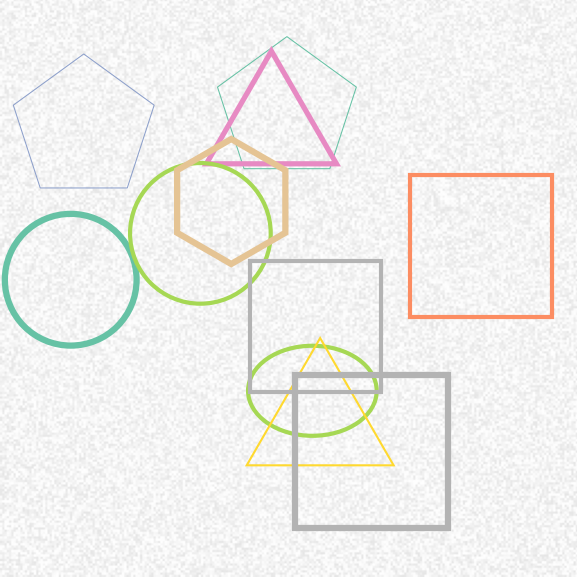[{"shape": "circle", "thickness": 3, "radius": 0.57, "center": [0.122, 0.515]}, {"shape": "pentagon", "thickness": 0.5, "radius": 0.63, "center": [0.497, 0.809]}, {"shape": "square", "thickness": 2, "radius": 0.62, "center": [0.833, 0.573]}, {"shape": "pentagon", "thickness": 0.5, "radius": 0.64, "center": [0.145, 0.777]}, {"shape": "triangle", "thickness": 2.5, "radius": 0.65, "center": [0.47, 0.781]}, {"shape": "circle", "thickness": 2, "radius": 0.61, "center": [0.347, 0.595]}, {"shape": "oval", "thickness": 2, "radius": 0.56, "center": [0.541, 0.322]}, {"shape": "triangle", "thickness": 1, "radius": 0.73, "center": [0.554, 0.267]}, {"shape": "hexagon", "thickness": 3, "radius": 0.54, "center": [0.4, 0.65]}, {"shape": "square", "thickness": 3, "radius": 0.66, "center": [0.643, 0.217]}, {"shape": "square", "thickness": 2, "radius": 0.56, "center": [0.547, 0.434]}]